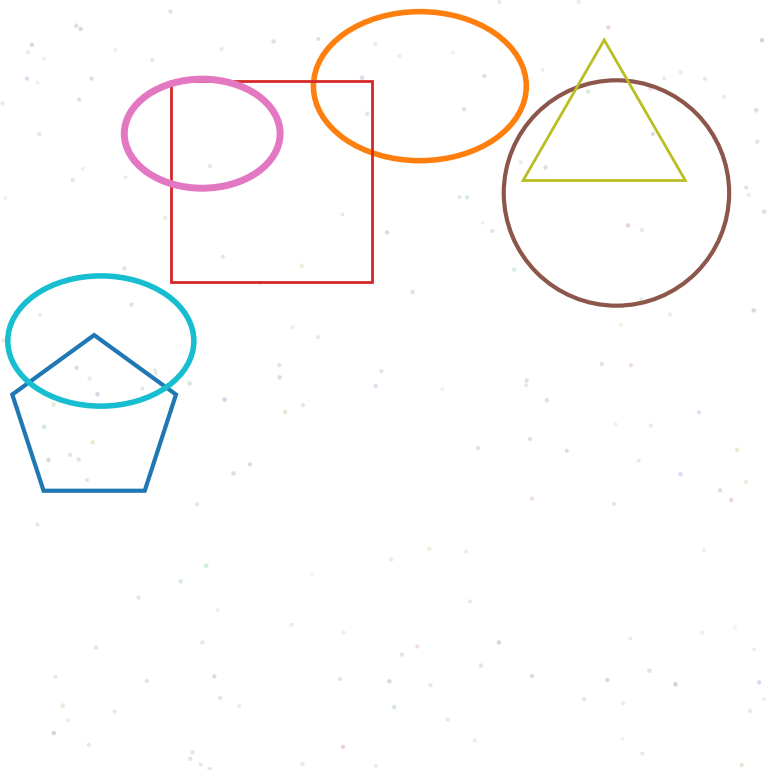[{"shape": "pentagon", "thickness": 1.5, "radius": 0.56, "center": [0.122, 0.453]}, {"shape": "oval", "thickness": 2, "radius": 0.69, "center": [0.545, 0.888]}, {"shape": "square", "thickness": 1, "radius": 0.65, "center": [0.352, 0.764]}, {"shape": "circle", "thickness": 1.5, "radius": 0.73, "center": [0.801, 0.749]}, {"shape": "oval", "thickness": 2.5, "radius": 0.51, "center": [0.263, 0.826]}, {"shape": "triangle", "thickness": 1, "radius": 0.61, "center": [0.785, 0.826]}, {"shape": "oval", "thickness": 2, "radius": 0.6, "center": [0.131, 0.557]}]